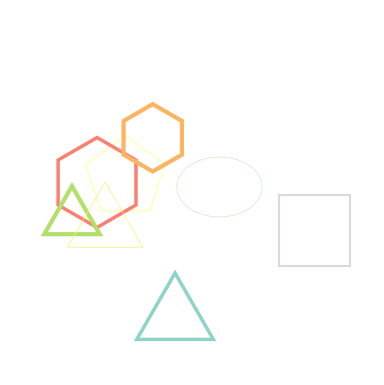[{"shape": "triangle", "thickness": 2.5, "radius": 0.57, "center": [0.455, 0.176]}, {"shape": "pentagon", "thickness": 1, "radius": 0.54, "center": [0.325, 0.54]}, {"shape": "hexagon", "thickness": 2.5, "radius": 0.58, "center": [0.252, 0.526]}, {"shape": "hexagon", "thickness": 3, "radius": 0.44, "center": [0.397, 0.642]}, {"shape": "triangle", "thickness": 3, "radius": 0.42, "center": [0.187, 0.433]}, {"shape": "square", "thickness": 1.5, "radius": 0.46, "center": [0.817, 0.402]}, {"shape": "oval", "thickness": 0.5, "radius": 0.56, "center": [0.57, 0.514]}, {"shape": "triangle", "thickness": 0.5, "radius": 0.56, "center": [0.273, 0.414]}]